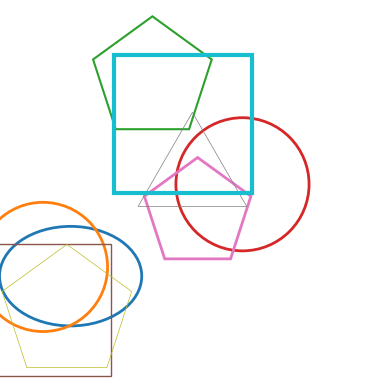[{"shape": "oval", "thickness": 2, "radius": 0.92, "center": [0.183, 0.283]}, {"shape": "circle", "thickness": 2, "radius": 0.84, "center": [0.112, 0.307]}, {"shape": "pentagon", "thickness": 1.5, "radius": 0.81, "center": [0.396, 0.795]}, {"shape": "circle", "thickness": 2, "radius": 0.86, "center": [0.63, 0.521]}, {"shape": "square", "thickness": 1, "radius": 0.86, "center": [0.115, 0.196]}, {"shape": "pentagon", "thickness": 2, "radius": 0.73, "center": [0.513, 0.445]}, {"shape": "triangle", "thickness": 0.5, "radius": 0.81, "center": [0.5, 0.545]}, {"shape": "pentagon", "thickness": 0.5, "radius": 0.88, "center": [0.174, 0.188]}, {"shape": "square", "thickness": 3, "radius": 0.9, "center": [0.476, 0.679]}]